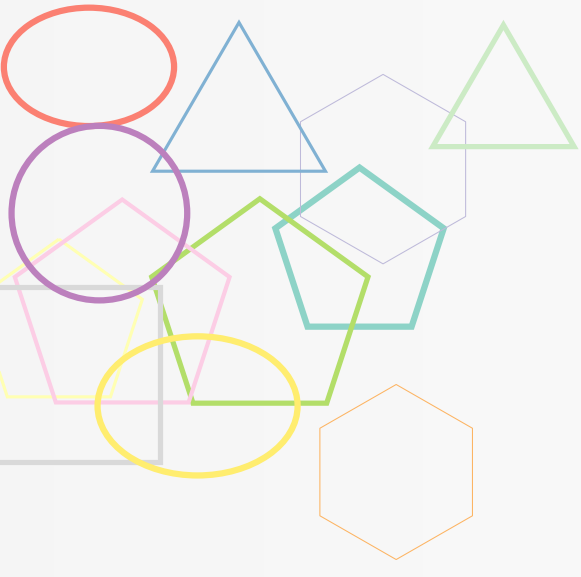[{"shape": "pentagon", "thickness": 3, "radius": 0.76, "center": [0.619, 0.557]}, {"shape": "pentagon", "thickness": 1.5, "radius": 0.75, "center": [0.101, 0.434]}, {"shape": "hexagon", "thickness": 0.5, "radius": 0.82, "center": [0.659, 0.706]}, {"shape": "oval", "thickness": 3, "radius": 0.73, "center": [0.153, 0.883]}, {"shape": "triangle", "thickness": 1.5, "radius": 0.86, "center": [0.411, 0.789]}, {"shape": "hexagon", "thickness": 0.5, "radius": 0.76, "center": [0.682, 0.182]}, {"shape": "pentagon", "thickness": 2.5, "radius": 0.98, "center": [0.447, 0.459]}, {"shape": "pentagon", "thickness": 2, "radius": 0.97, "center": [0.21, 0.459]}, {"shape": "square", "thickness": 2.5, "radius": 0.76, "center": [0.125, 0.351]}, {"shape": "circle", "thickness": 3, "radius": 0.76, "center": [0.171, 0.63]}, {"shape": "triangle", "thickness": 2.5, "radius": 0.7, "center": [0.866, 0.815]}, {"shape": "oval", "thickness": 3, "radius": 0.86, "center": [0.34, 0.296]}]